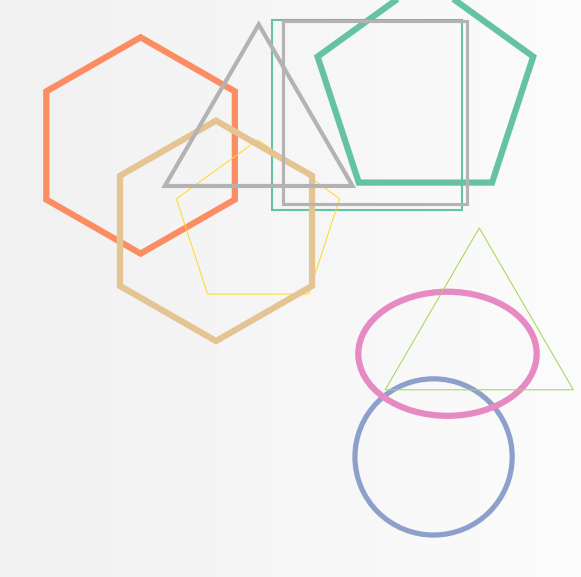[{"shape": "pentagon", "thickness": 3, "radius": 0.98, "center": [0.732, 0.841]}, {"shape": "square", "thickness": 1, "radius": 0.82, "center": [0.632, 0.8]}, {"shape": "hexagon", "thickness": 3, "radius": 0.94, "center": [0.242, 0.747]}, {"shape": "circle", "thickness": 2.5, "radius": 0.68, "center": [0.746, 0.208]}, {"shape": "oval", "thickness": 3, "radius": 0.77, "center": [0.77, 0.387]}, {"shape": "triangle", "thickness": 0.5, "radius": 0.93, "center": [0.825, 0.418]}, {"shape": "pentagon", "thickness": 0.5, "radius": 0.74, "center": [0.444, 0.609]}, {"shape": "hexagon", "thickness": 3, "radius": 0.95, "center": [0.372, 0.599]}, {"shape": "triangle", "thickness": 2, "radius": 0.93, "center": [0.445, 0.77]}, {"shape": "square", "thickness": 1.5, "radius": 0.79, "center": [0.645, 0.805]}]